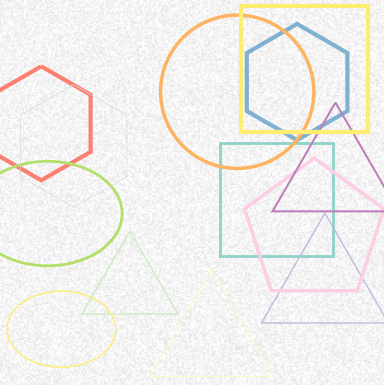[{"shape": "square", "thickness": 2, "radius": 0.73, "center": [0.718, 0.482]}, {"shape": "triangle", "thickness": 0.5, "radius": 0.93, "center": [0.55, 0.114]}, {"shape": "triangle", "thickness": 1, "radius": 0.95, "center": [0.844, 0.256]}, {"shape": "hexagon", "thickness": 3, "radius": 0.74, "center": [0.107, 0.68]}, {"shape": "hexagon", "thickness": 3, "radius": 0.75, "center": [0.772, 0.787]}, {"shape": "circle", "thickness": 2.5, "radius": 1.0, "center": [0.616, 0.762]}, {"shape": "oval", "thickness": 2, "radius": 0.97, "center": [0.123, 0.445]}, {"shape": "pentagon", "thickness": 2.5, "radius": 0.95, "center": [0.816, 0.399]}, {"shape": "hexagon", "thickness": 0.5, "radius": 0.8, "center": [0.191, 0.621]}, {"shape": "triangle", "thickness": 1.5, "radius": 0.94, "center": [0.871, 0.545]}, {"shape": "triangle", "thickness": 1, "radius": 0.72, "center": [0.337, 0.256]}, {"shape": "square", "thickness": 3, "radius": 0.82, "center": [0.792, 0.821]}, {"shape": "oval", "thickness": 1, "radius": 0.71, "center": [0.159, 0.145]}]